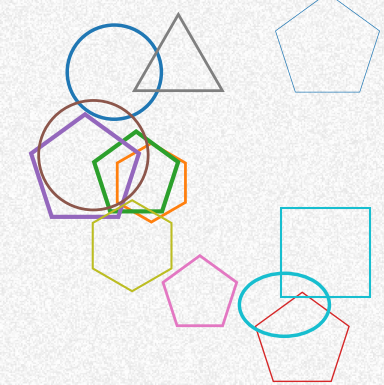[{"shape": "circle", "thickness": 2.5, "radius": 0.61, "center": [0.297, 0.813]}, {"shape": "pentagon", "thickness": 0.5, "radius": 0.71, "center": [0.851, 0.876]}, {"shape": "hexagon", "thickness": 2, "radius": 0.51, "center": [0.393, 0.526]}, {"shape": "pentagon", "thickness": 3, "radius": 0.57, "center": [0.354, 0.544]}, {"shape": "pentagon", "thickness": 1, "radius": 0.64, "center": [0.785, 0.113]}, {"shape": "pentagon", "thickness": 3, "radius": 0.74, "center": [0.221, 0.556]}, {"shape": "circle", "thickness": 2, "radius": 0.71, "center": [0.243, 0.597]}, {"shape": "pentagon", "thickness": 2, "radius": 0.5, "center": [0.519, 0.235]}, {"shape": "triangle", "thickness": 2, "radius": 0.66, "center": [0.463, 0.83]}, {"shape": "hexagon", "thickness": 1.5, "radius": 0.59, "center": [0.343, 0.362]}, {"shape": "oval", "thickness": 2.5, "radius": 0.58, "center": [0.739, 0.208]}, {"shape": "square", "thickness": 1.5, "radius": 0.58, "center": [0.846, 0.345]}]